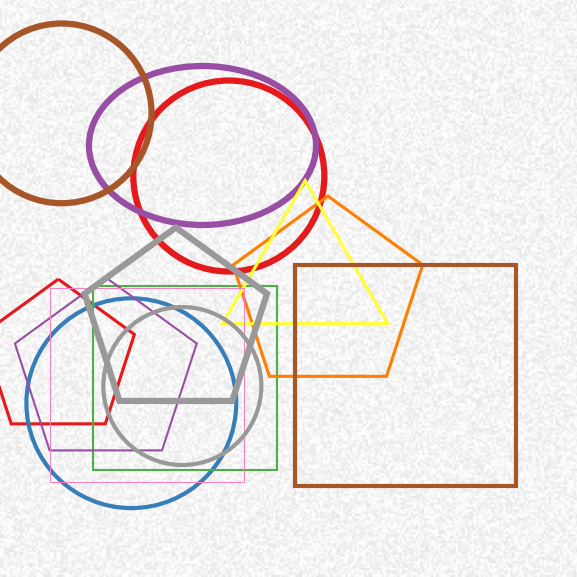[{"shape": "circle", "thickness": 3, "radius": 0.83, "center": [0.396, 0.694]}, {"shape": "pentagon", "thickness": 1.5, "radius": 0.69, "center": [0.101, 0.377]}, {"shape": "circle", "thickness": 2, "radius": 0.91, "center": [0.227, 0.301]}, {"shape": "square", "thickness": 1, "radius": 0.8, "center": [0.32, 0.345]}, {"shape": "pentagon", "thickness": 1, "radius": 0.83, "center": [0.183, 0.353]}, {"shape": "oval", "thickness": 3, "radius": 0.98, "center": [0.351, 0.747]}, {"shape": "pentagon", "thickness": 1.5, "radius": 0.86, "center": [0.568, 0.487]}, {"shape": "triangle", "thickness": 1.5, "radius": 0.83, "center": [0.528, 0.521]}, {"shape": "circle", "thickness": 3, "radius": 0.78, "center": [0.107, 0.803]}, {"shape": "square", "thickness": 2, "radius": 0.96, "center": [0.702, 0.349]}, {"shape": "square", "thickness": 0.5, "radius": 0.84, "center": [0.254, 0.333]}, {"shape": "circle", "thickness": 2, "radius": 0.68, "center": [0.316, 0.331]}, {"shape": "pentagon", "thickness": 3, "radius": 0.83, "center": [0.304, 0.439]}]